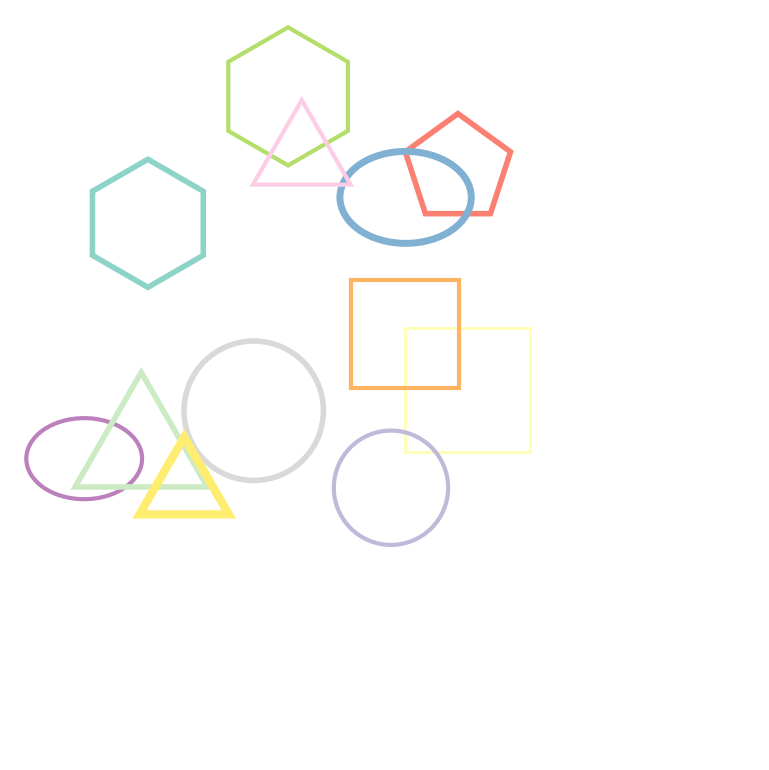[{"shape": "hexagon", "thickness": 2, "radius": 0.42, "center": [0.192, 0.71]}, {"shape": "square", "thickness": 1, "radius": 0.4, "center": [0.607, 0.494]}, {"shape": "circle", "thickness": 1.5, "radius": 0.37, "center": [0.508, 0.367]}, {"shape": "pentagon", "thickness": 2, "radius": 0.36, "center": [0.595, 0.781]}, {"shape": "oval", "thickness": 2.5, "radius": 0.43, "center": [0.527, 0.744]}, {"shape": "square", "thickness": 1.5, "radius": 0.35, "center": [0.525, 0.566]}, {"shape": "hexagon", "thickness": 1.5, "radius": 0.45, "center": [0.374, 0.875]}, {"shape": "triangle", "thickness": 1.5, "radius": 0.37, "center": [0.392, 0.797]}, {"shape": "circle", "thickness": 2, "radius": 0.45, "center": [0.329, 0.467]}, {"shape": "oval", "thickness": 1.5, "radius": 0.38, "center": [0.109, 0.404]}, {"shape": "triangle", "thickness": 2, "radius": 0.5, "center": [0.183, 0.417]}, {"shape": "triangle", "thickness": 3, "radius": 0.33, "center": [0.239, 0.365]}]